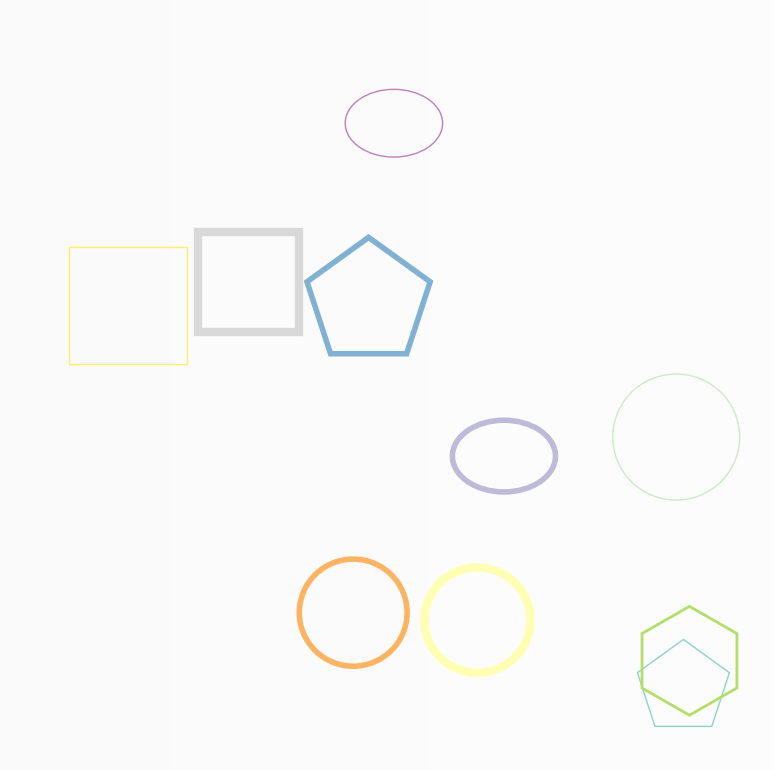[{"shape": "pentagon", "thickness": 0.5, "radius": 0.31, "center": [0.882, 0.107]}, {"shape": "circle", "thickness": 3, "radius": 0.34, "center": [0.616, 0.195]}, {"shape": "oval", "thickness": 2, "radius": 0.33, "center": [0.65, 0.408]}, {"shape": "pentagon", "thickness": 2, "radius": 0.42, "center": [0.476, 0.608]}, {"shape": "circle", "thickness": 2, "radius": 0.35, "center": [0.456, 0.204]}, {"shape": "hexagon", "thickness": 1, "radius": 0.35, "center": [0.89, 0.142]}, {"shape": "square", "thickness": 3, "radius": 0.33, "center": [0.321, 0.634]}, {"shape": "oval", "thickness": 0.5, "radius": 0.31, "center": [0.508, 0.84]}, {"shape": "circle", "thickness": 0.5, "radius": 0.41, "center": [0.872, 0.432]}, {"shape": "square", "thickness": 0.5, "radius": 0.38, "center": [0.165, 0.604]}]